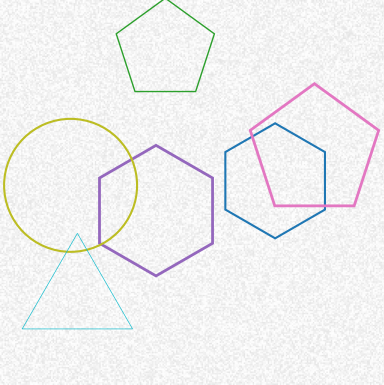[{"shape": "hexagon", "thickness": 1.5, "radius": 0.75, "center": [0.715, 0.53]}, {"shape": "pentagon", "thickness": 1, "radius": 0.67, "center": [0.429, 0.871]}, {"shape": "hexagon", "thickness": 2, "radius": 0.85, "center": [0.405, 0.453]}, {"shape": "pentagon", "thickness": 2, "radius": 0.88, "center": [0.817, 0.607]}, {"shape": "circle", "thickness": 1.5, "radius": 0.86, "center": [0.183, 0.519]}, {"shape": "triangle", "thickness": 0.5, "radius": 0.83, "center": [0.201, 0.228]}]